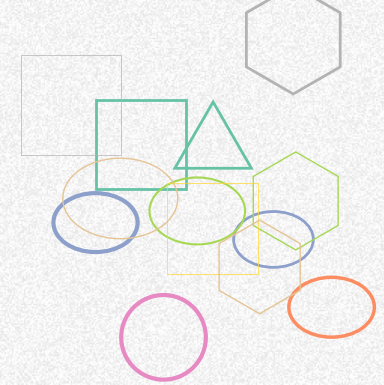[{"shape": "triangle", "thickness": 2, "radius": 0.57, "center": [0.554, 0.62]}, {"shape": "square", "thickness": 2, "radius": 0.58, "center": [0.367, 0.625]}, {"shape": "oval", "thickness": 2.5, "radius": 0.56, "center": [0.861, 0.202]}, {"shape": "oval", "thickness": 3, "radius": 0.55, "center": [0.248, 0.422]}, {"shape": "oval", "thickness": 2, "radius": 0.52, "center": [0.71, 0.378]}, {"shape": "circle", "thickness": 3, "radius": 0.55, "center": [0.425, 0.124]}, {"shape": "hexagon", "thickness": 1, "radius": 0.64, "center": [0.768, 0.478]}, {"shape": "oval", "thickness": 1.5, "radius": 0.62, "center": [0.512, 0.452]}, {"shape": "square", "thickness": 0.5, "radius": 0.59, "center": [0.551, 0.407]}, {"shape": "hexagon", "thickness": 1, "radius": 0.61, "center": [0.674, 0.307]}, {"shape": "oval", "thickness": 1, "radius": 0.75, "center": [0.312, 0.485]}, {"shape": "hexagon", "thickness": 2, "radius": 0.7, "center": [0.762, 0.897]}, {"shape": "square", "thickness": 0.5, "radius": 0.65, "center": [0.183, 0.726]}]